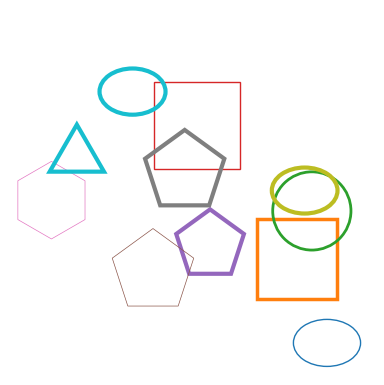[{"shape": "oval", "thickness": 1, "radius": 0.44, "center": [0.849, 0.109]}, {"shape": "square", "thickness": 2.5, "radius": 0.52, "center": [0.771, 0.327]}, {"shape": "circle", "thickness": 2, "radius": 0.51, "center": [0.81, 0.452]}, {"shape": "square", "thickness": 1, "radius": 0.56, "center": [0.512, 0.675]}, {"shape": "pentagon", "thickness": 3, "radius": 0.46, "center": [0.546, 0.364]}, {"shape": "pentagon", "thickness": 0.5, "radius": 0.56, "center": [0.397, 0.295]}, {"shape": "hexagon", "thickness": 0.5, "radius": 0.5, "center": [0.134, 0.48]}, {"shape": "pentagon", "thickness": 3, "radius": 0.54, "center": [0.48, 0.554]}, {"shape": "oval", "thickness": 3, "radius": 0.43, "center": [0.791, 0.505]}, {"shape": "triangle", "thickness": 3, "radius": 0.41, "center": [0.2, 0.595]}, {"shape": "oval", "thickness": 3, "radius": 0.43, "center": [0.344, 0.762]}]